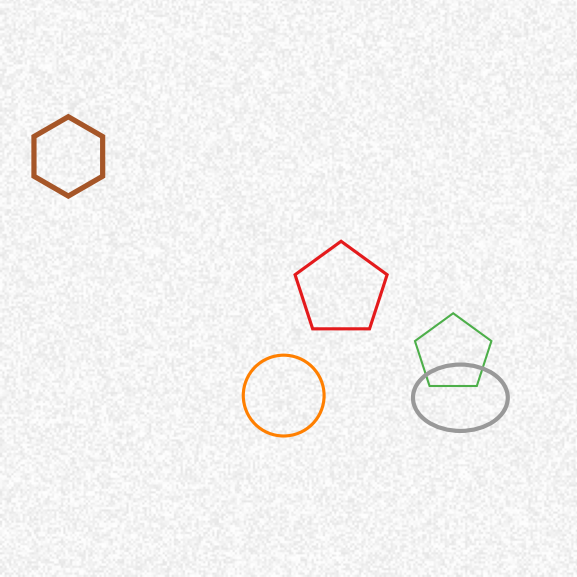[{"shape": "pentagon", "thickness": 1.5, "radius": 0.42, "center": [0.591, 0.498]}, {"shape": "pentagon", "thickness": 1, "radius": 0.35, "center": [0.785, 0.387]}, {"shape": "circle", "thickness": 1.5, "radius": 0.35, "center": [0.491, 0.314]}, {"shape": "hexagon", "thickness": 2.5, "radius": 0.34, "center": [0.118, 0.728]}, {"shape": "oval", "thickness": 2, "radius": 0.41, "center": [0.797, 0.31]}]